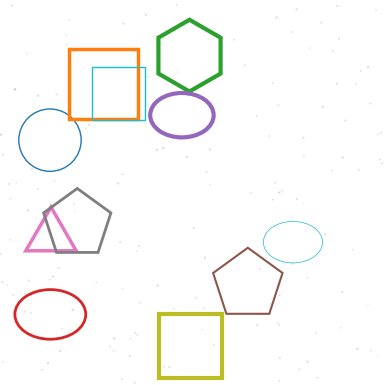[{"shape": "circle", "thickness": 1, "radius": 0.4, "center": [0.13, 0.636]}, {"shape": "square", "thickness": 2.5, "radius": 0.45, "center": [0.269, 0.781]}, {"shape": "hexagon", "thickness": 3, "radius": 0.47, "center": [0.492, 0.855]}, {"shape": "oval", "thickness": 2, "radius": 0.46, "center": [0.131, 0.183]}, {"shape": "oval", "thickness": 3, "radius": 0.41, "center": [0.472, 0.701]}, {"shape": "pentagon", "thickness": 1.5, "radius": 0.47, "center": [0.644, 0.262]}, {"shape": "triangle", "thickness": 2.5, "radius": 0.38, "center": [0.132, 0.386]}, {"shape": "pentagon", "thickness": 2, "radius": 0.46, "center": [0.201, 0.419]}, {"shape": "square", "thickness": 3, "radius": 0.41, "center": [0.495, 0.101]}, {"shape": "oval", "thickness": 0.5, "radius": 0.38, "center": [0.761, 0.371]}, {"shape": "square", "thickness": 1, "radius": 0.34, "center": [0.308, 0.758]}]